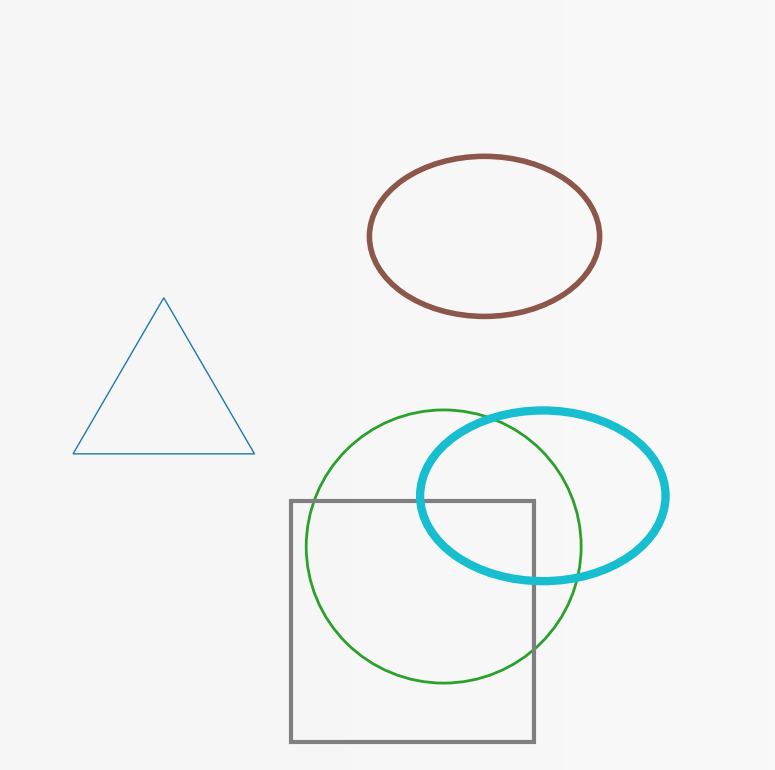[{"shape": "triangle", "thickness": 0.5, "radius": 0.68, "center": [0.211, 0.478]}, {"shape": "circle", "thickness": 1, "radius": 0.89, "center": [0.572, 0.29]}, {"shape": "oval", "thickness": 2, "radius": 0.74, "center": [0.625, 0.693]}, {"shape": "square", "thickness": 1.5, "radius": 0.78, "center": [0.532, 0.193]}, {"shape": "oval", "thickness": 3, "radius": 0.79, "center": [0.7, 0.356]}]